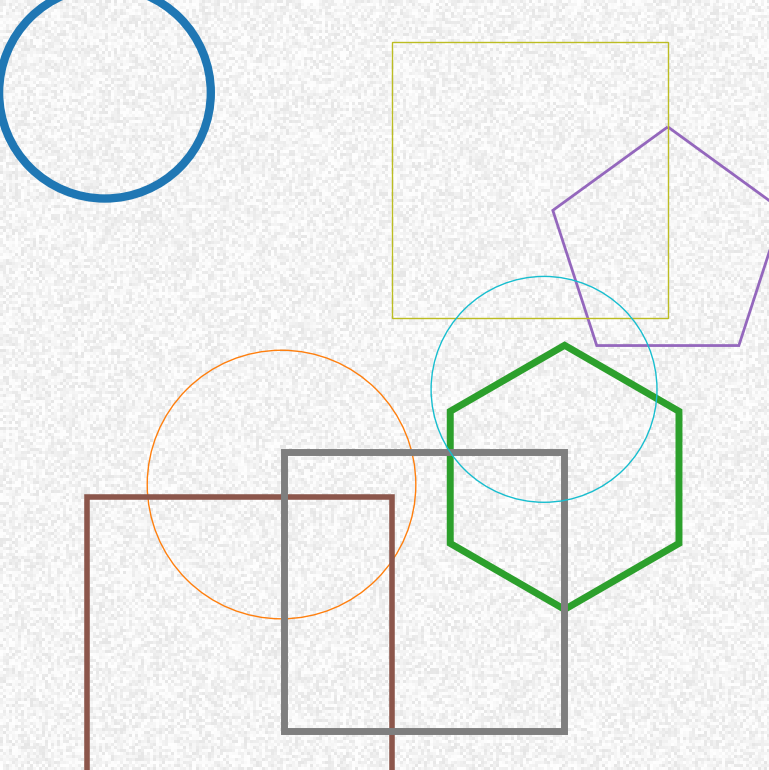[{"shape": "circle", "thickness": 3, "radius": 0.69, "center": [0.136, 0.88]}, {"shape": "circle", "thickness": 0.5, "radius": 0.87, "center": [0.366, 0.371]}, {"shape": "hexagon", "thickness": 2.5, "radius": 0.86, "center": [0.733, 0.38]}, {"shape": "pentagon", "thickness": 1, "radius": 0.79, "center": [0.867, 0.678]}, {"shape": "square", "thickness": 2, "radius": 0.99, "center": [0.311, 0.156]}, {"shape": "square", "thickness": 2.5, "radius": 0.91, "center": [0.551, 0.231]}, {"shape": "square", "thickness": 0.5, "radius": 0.9, "center": [0.688, 0.766]}, {"shape": "circle", "thickness": 0.5, "radius": 0.73, "center": [0.707, 0.494]}]